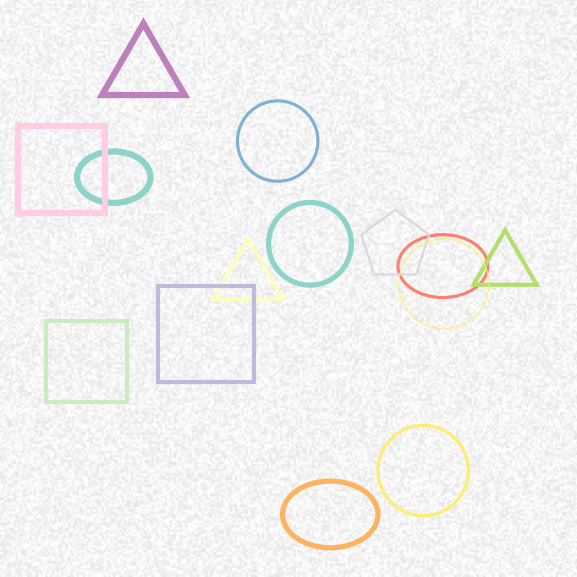[{"shape": "oval", "thickness": 3, "radius": 0.32, "center": [0.197, 0.692]}, {"shape": "circle", "thickness": 2.5, "radius": 0.36, "center": [0.537, 0.577]}, {"shape": "triangle", "thickness": 1.5, "radius": 0.35, "center": [0.429, 0.516]}, {"shape": "square", "thickness": 2, "radius": 0.42, "center": [0.357, 0.421]}, {"shape": "oval", "thickness": 1.5, "radius": 0.39, "center": [0.767, 0.538]}, {"shape": "circle", "thickness": 1.5, "radius": 0.35, "center": [0.481, 0.755]}, {"shape": "oval", "thickness": 2.5, "radius": 0.41, "center": [0.572, 0.108]}, {"shape": "triangle", "thickness": 2, "radius": 0.32, "center": [0.875, 0.538]}, {"shape": "square", "thickness": 3, "radius": 0.37, "center": [0.107, 0.705]}, {"shape": "pentagon", "thickness": 1, "radius": 0.31, "center": [0.684, 0.574]}, {"shape": "triangle", "thickness": 3, "radius": 0.41, "center": [0.248, 0.876]}, {"shape": "square", "thickness": 2, "radius": 0.35, "center": [0.15, 0.374]}, {"shape": "circle", "thickness": 1.5, "radius": 0.39, "center": [0.733, 0.184]}, {"shape": "circle", "thickness": 0.5, "radius": 0.39, "center": [0.769, 0.508]}]